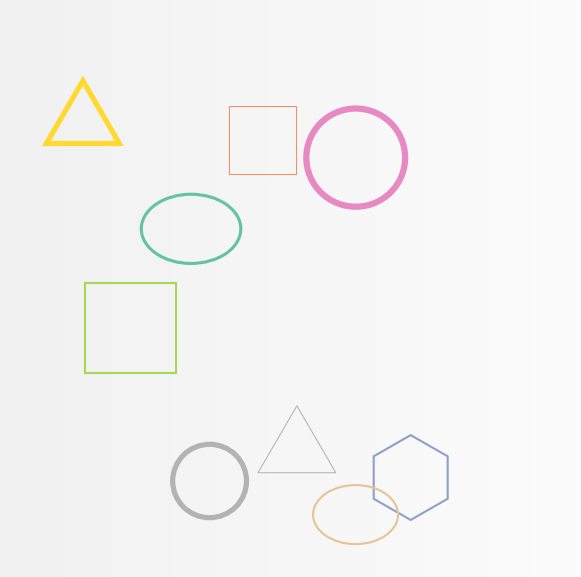[{"shape": "oval", "thickness": 1.5, "radius": 0.43, "center": [0.329, 0.603]}, {"shape": "square", "thickness": 0.5, "radius": 0.29, "center": [0.452, 0.757]}, {"shape": "hexagon", "thickness": 1, "radius": 0.37, "center": [0.707, 0.172]}, {"shape": "circle", "thickness": 3, "radius": 0.43, "center": [0.612, 0.726]}, {"shape": "square", "thickness": 1, "radius": 0.39, "center": [0.224, 0.432]}, {"shape": "triangle", "thickness": 2.5, "radius": 0.36, "center": [0.143, 0.787]}, {"shape": "oval", "thickness": 1, "radius": 0.37, "center": [0.612, 0.108]}, {"shape": "triangle", "thickness": 0.5, "radius": 0.39, "center": [0.511, 0.219]}, {"shape": "circle", "thickness": 2.5, "radius": 0.32, "center": [0.361, 0.166]}]